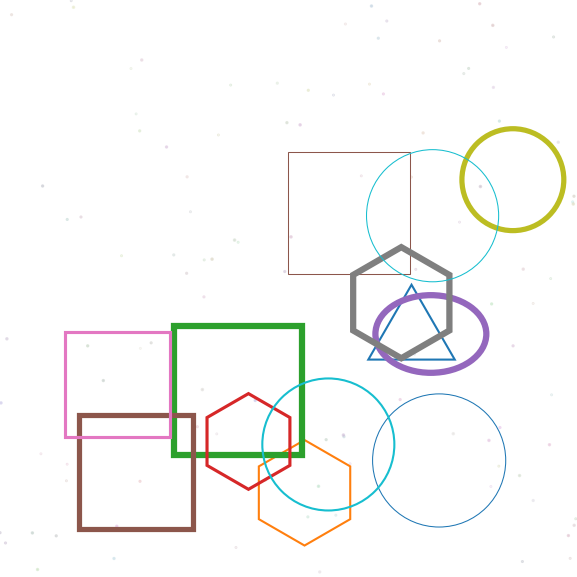[{"shape": "circle", "thickness": 0.5, "radius": 0.58, "center": [0.76, 0.202]}, {"shape": "triangle", "thickness": 1, "radius": 0.43, "center": [0.713, 0.42]}, {"shape": "hexagon", "thickness": 1, "radius": 0.46, "center": [0.527, 0.146]}, {"shape": "square", "thickness": 3, "radius": 0.55, "center": [0.412, 0.323]}, {"shape": "hexagon", "thickness": 1.5, "radius": 0.41, "center": [0.43, 0.235]}, {"shape": "oval", "thickness": 3, "radius": 0.48, "center": [0.746, 0.421]}, {"shape": "square", "thickness": 2.5, "radius": 0.49, "center": [0.235, 0.182]}, {"shape": "square", "thickness": 0.5, "radius": 0.53, "center": [0.604, 0.631]}, {"shape": "square", "thickness": 1.5, "radius": 0.45, "center": [0.203, 0.334]}, {"shape": "hexagon", "thickness": 3, "radius": 0.48, "center": [0.695, 0.475]}, {"shape": "circle", "thickness": 2.5, "radius": 0.44, "center": [0.888, 0.688]}, {"shape": "circle", "thickness": 1, "radius": 0.57, "center": [0.569, 0.229]}, {"shape": "circle", "thickness": 0.5, "radius": 0.57, "center": [0.749, 0.626]}]